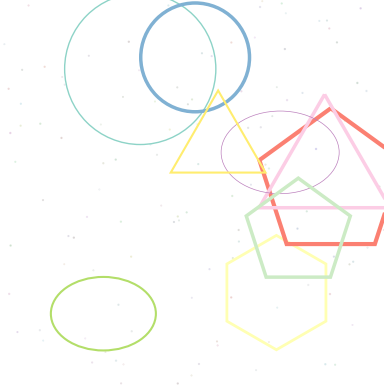[{"shape": "circle", "thickness": 1, "radius": 0.98, "center": [0.364, 0.821]}, {"shape": "hexagon", "thickness": 2, "radius": 0.74, "center": [0.718, 0.24]}, {"shape": "pentagon", "thickness": 3, "radius": 0.97, "center": [0.859, 0.524]}, {"shape": "circle", "thickness": 2.5, "radius": 0.71, "center": [0.507, 0.851]}, {"shape": "oval", "thickness": 1.5, "radius": 0.68, "center": [0.268, 0.185]}, {"shape": "triangle", "thickness": 2.5, "radius": 0.98, "center": [0.843, 0.559]}, {"shape": "oval", "thickness": 0.5, "radius": 0.77, "center": [0.728, 0.604]}, {"shape": "pentagon", "thickness": 2.5, "radius": 0.71, "center": [0.775, 0.395]}, {"shape": "triangle", "thickness": 1.5, "radius": 0.71, "center": [0.567, 0.623]}]